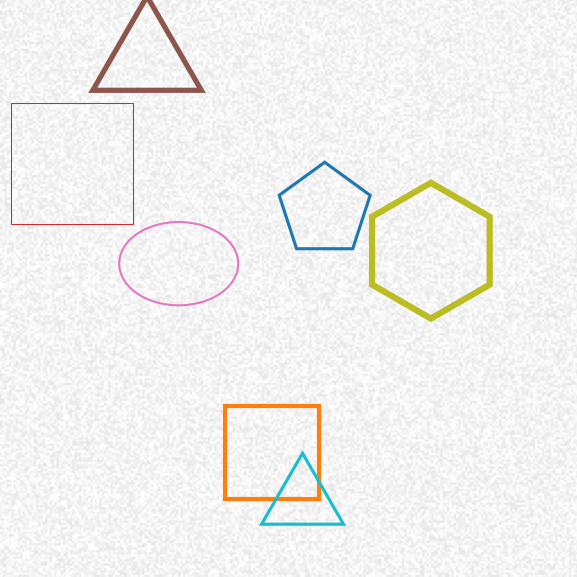[{"shape": "pentagon", "thickness": 1.5, "radius": 0.41, "center": [0.562, 0.635]}, {"shape": "square", "thickness": 2, "radius": 0.41, "center": [0.471, 0.216]}, {"shape": "square", "thickness": 0.5, "radius": 0.53, "center": [0.125, 0.716]}, {"shape": "triangle", "thickness": 2.5, "radius": 0.54, "center": [0.255, 0.897]}, {"shape": "oval", "thickness": 1, "radius": 0.52, "center": [0.309, 0.543]}, {"shape": "hexagon", "thickness": 3, "radius": 0.59, "center": [0.746, 0.565]}, {"shape": "triangle", "thickness": 1.5, "radius": 0.41, "center": [0.524, 0.132]}]